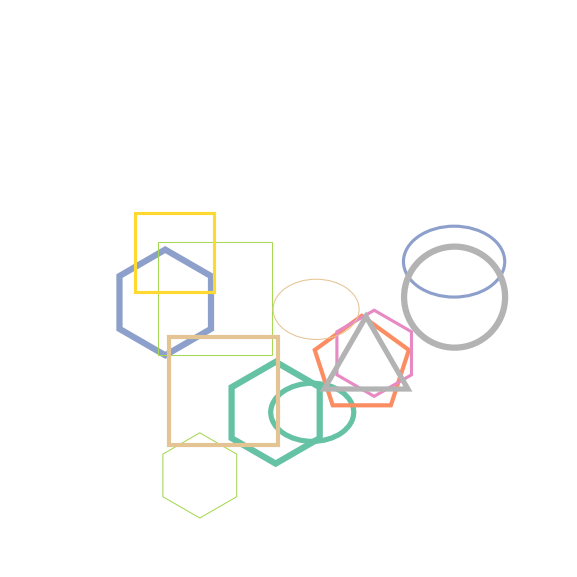[{"shape": "hexagon", "thickness": 3, "radius": 0.44, "center": [0.477, 0.284]}, {"shape": "oval", "thickness": 2.5, "radius": 0.36, "center": [0.541, 0.285]}, {"shape": "pentagon", "thickness": 2, "radius": 0.43, "center": [0.626, 0.367]}, {"shape": "hexagon", "thickness": 3, "radius": 0.46, "center": [0.286, 0.475]}, {"shape": "oval", "thickness": 1.5, "radius": 0.44, "center": [0.786, 0.546]}, {"shape": "hexagon", "thickness": 1.5, "radius": 0.37, "center": [0.648, 0.387]}, {"shape": "hexagon", "thickness": 0.5, "radius": 0.37, "center": [0.346, 0.176]}, {"shape": "square", "thickness": 0.5, "radius": 0.49, "center": [0.372, 0.482]}, {"shape": "square", "thickness": 1.5, "radius": 0.34, "center": [0.302, 0.562]}, {"shape": "oval", "thickness": 0.5, "radius": 0.37, "center": [0.547, 0.463]}, {"shape": "square", "thickness": 2, "radius": 0.47, "center": [0.387, 0.322]}, {"shape": "triangle", "thickness": 2.5, "radius": 0.42, "center": [0.634, 0.367]}, {"shape": "circle", "thickness": 3, "radius": 0.44, "center": [0.787, 0.485]}]